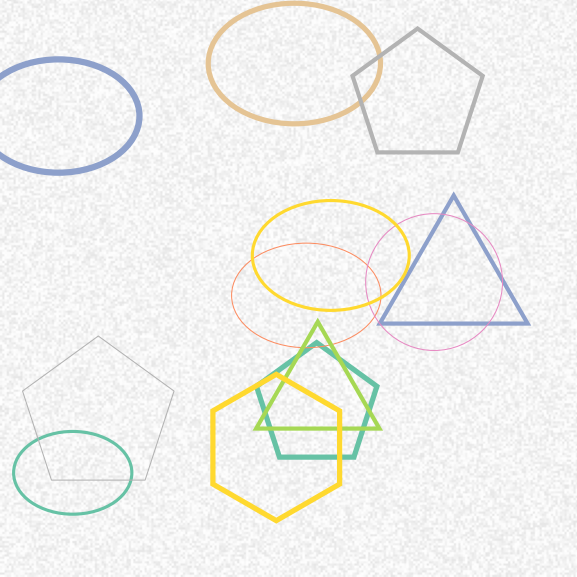[{"shape": "oval", "thickness": 1.5, "radius": 0.51, "center": [0.126, 0.18]}, {"shape": "pentagon", "thickness": 2.5, "radius": 0.55, "center": [0.548, 0.296]}, {"shape": "oval", "thickness": 0.5, "radius": 0.65, "center": [0.53, 0.488]}, {"shape": "triangle", "thickness": 2, "radius": 0.74, "center": [0.786, 0.513]}, {"shape": "oval", "thickness": 3, "radius": 0.7, "center": [0.101, 0.798]}, {"shape": "circle", "thickness": 0.5, "radius": 0.59, "center": [0.752, 0.511]}, {"shape": "triangle", "thickness": 2, "radius": 0.62, "center": [0.55, 0.319]}, {"shape": "hexagon", "thickness": 2.5, "radius": 0.63, "center": [0.478, 0.224]}, {"shape": "oval", "thickness": 1.5, "radius": 0.68, "center": [0.573, 0.557]}, {"shape": "oval", "thickness": 2.5, "radius": 0.75, "center": [0.51, 0.889]}, {"shape": "pentagon", "thickness": 0.5, "radius": 0.69, "center": [0.17, 0.279]}, {"shape": "pentagon", "thickness": 2, "radius": 0.59, "center": [0.723, 0.831]}]